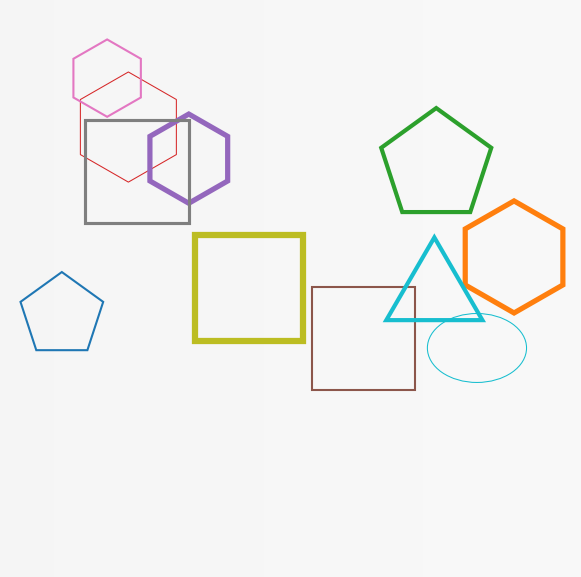[{"shape": "pentagon", "thickness": 1, "radius": 0.37, "center": [0.106, 0.453]}, {"shape": "hexagon", "thickness": 2.5, "radius": 0.48, "center": [0.884, 0.554]}, {"shape": "pentagon", "thickness": 2, "radius": 0.5, "center": [0.751, 0.712]}, {"shape": "hexagon", "thickness": 0.5, "radius": 0.48, "center": [0.221, 0.779]}, {"shape": "hexagon", "thickness": 2.5, "radius": 0.39, "center": [0.325, 0.724]}, {"shape": "square", "thickness": 1, "radius": 0.45, "center": [0.626, 0.413]}, {"shape": "hexagon", "thickness": 1, "radius": 0.33, "center": [0.184, 0.864]}, {"shape": "square", "thickness": 1.5, "radius": 0.45, "center": [0.235, 0.702]}, {"shape": "square", "thickness": 3, "radius": 0.46, "center": [0.429, 0.5]}, {"shape": "triangle", "thickness": 2, "radius": 0.48, "center": [0.747, 0.493]}, {"shape": "oval", "thickness": 0.5, "radius": 0.43, "center": [0.821, 0.397]}]